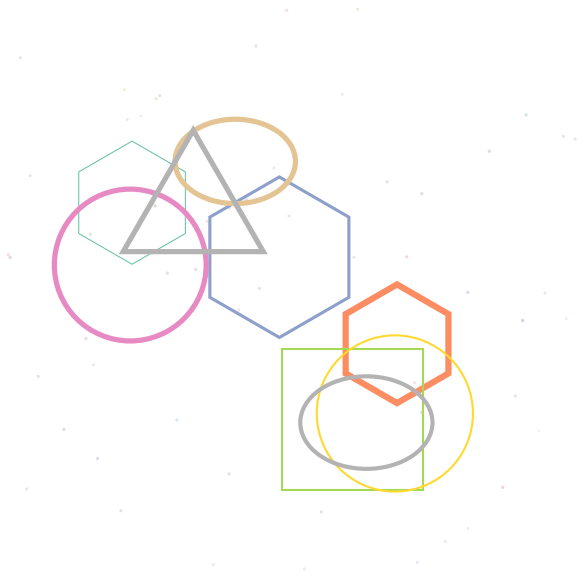[{"shape": "hexagon", "thickness": 0.5, "radius": 0.53, "center": [0.229, 0.648]}, {"shape": "hexagon", "thickness": 3, "radius": 0.51, "center": [0.688, 0.404]}, {"shape": "hexagon", "thickness": 1.5, "radius": 0.69, "center": [0.484, 0.554]}, {"shape": "circle", "thickness": 2.5, "radius": 0.66, "center": [0.226, 0.54]}, {"shape": "square", "thickness": 1, "radius": 0.61, "center": [0.61, 0.272]}, {"shape": "circle", "thickness": 1, "radius": 0.68, "center": [0.684, 0.283]}, {"shape": "oval", "thickness": 2.5, "radius": 0.52, "center": [0.407, 0.72]}, {"shape": "triangle", "thickness": 2.5, "radius": 0.7, "center": [0.335, 0.633]}, {"shape": "oval", "thickness": 2, "radius": 0.57, "center": [0.634, 0.267]}]